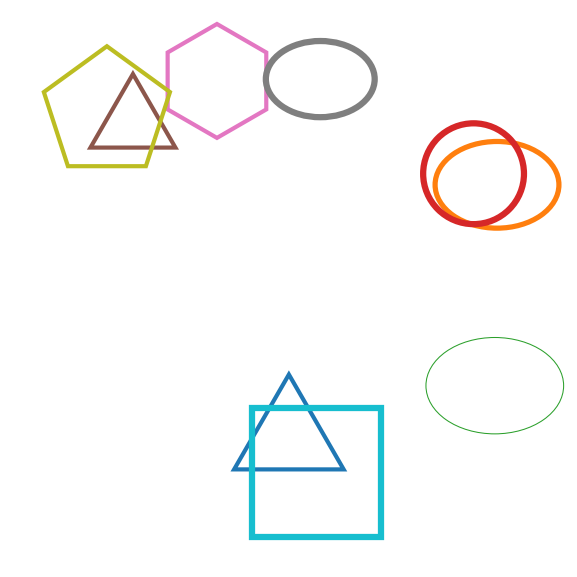[{"shape": "triangle", "thickness": 2, "radius": 0.55, "center": [0.5, 0.241]}, {"shape": "oval", "thickness": 2.5, "radius": 0.54, "center": [0.861, 0.679]}, {"shape": "oval", "thickness": 0.5, "radius": 0.6, "center": [0.857, 0.331]}, {"shape": "circle", "thickness": 3, "radius": 0.44, "center": [0.82, 0.698]}, {"shape": "triangle", "thickness": 2, "radius": 0.42, "center": [0.23, 0.786]}, {"shape": "hexagon", "thickness": 2, "radius": 0.49, "center": [0.376, 0.859]}, {"shape": "oval", "thickness": 3, "radius": 0.47, "center": [0.555, 0.862]}, {"shape": "pentagon", "thickness": 2, "radius": 0.57, "center": [0.185, 0.804]}, {"shape": "square", "thickness": 3, "radius": 0.56, "center": [0.548, 0.181]}]